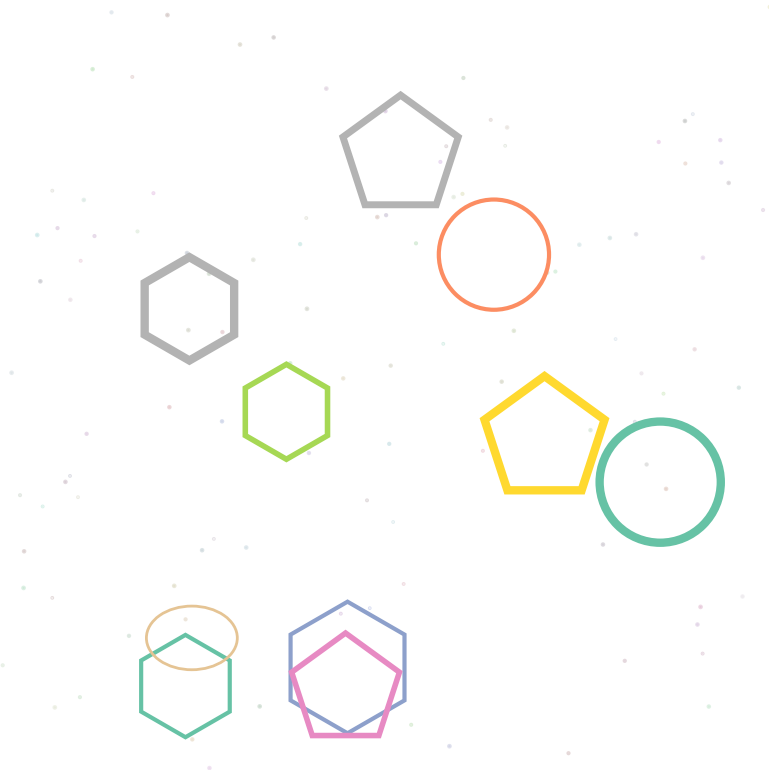[{"shape": "circle", "thickness": 3, "radius": 0.39, "center": [0.857, 0.374]}, {"shape": "hexagon", "thickness": 1.5, "radius": 0.33, "center": [0.241, 0.109]}, {"shape": "circle", "thickness": 1.5, "radius": 0.36, "center": [0.641, 0.669]}, {"shape": "hexagon", "thickness": 1.5, "radius": 0.43, "center": [0.451, 0.133]}, {"shape": "pentagon", "thickness": 2, "radius": 0.37, "center": [0.449, 0.104]}, {"shape": "hexagon", "thickness": 2, "radius": 0.31, "center": [0.372, 0.465]}, {"shape": "pentagon", "thickness": 3, "radius": 0.41, "center": [0.707, 0.43]}, {"shape": "oval", "thickness": 1, "radius": 0.3, "center": [0.249, 0.172]}, {"shape": "pentagon", "thickness": 2.5, "radius": 0.39, "center": [0.52, 0.798]}, {"shape": "hexagon", "thickness": 3, "radius": 0.34, "center": [0.246, 0.599]}]